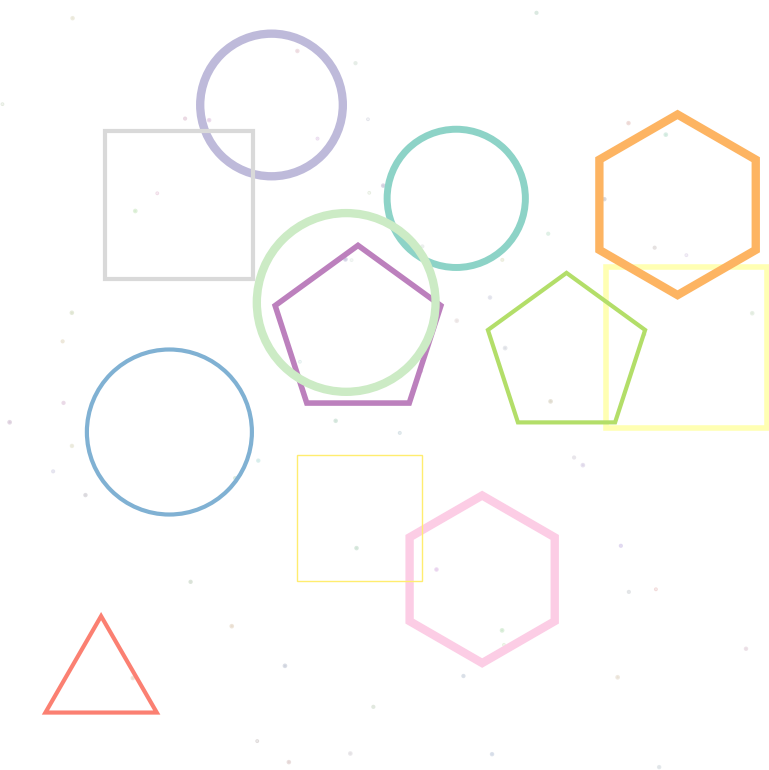[{"shape": "circle", "thickness": 2.5, "radius": 0.45, "center": [0.593, 0.742]}, {"shape": "square", "thickness": 2, "radius": 0.52, "center": [0.891, 0.548]}, {"shape": "circle", "thickness": 3, "radius": 0.46, "center": [0.353, 0.864]}, {"shape": "triangle", "thickness": 1.5, "radius": 0.42, "center": [0.131, 0.116]}, {"shape": "circle", "thickness": 1.5, "radius": 0.54, "center": [0.22, 0.439]}, {"shape": "hexagon", "thickness": 3, "radius": 0.59, "center": [0.88, 0.734]}, {"shape": "pentagon", "thickness": 1.5, "radius": 0.54, "center": [0.736, 0.538]}, {"shape": "hexagon", "thickness": 3, "radius": 0.54, "center": [0.626, 0.248]}, {"shape": "square", "thickness": 1.5, "radius": 0.48, "center": [0.233, 0.733]}, {"shape": "pentagon", "thickness": 2, "radius": 0.57, "center": [0.465, 0.568]}, {"shape": "circle", "thickness": 3, "radius": 0.58, "center": [0.45, 0.607]}, {"shape": "square", "thickness": 0.5, "radius": 0.41, "center": [0.467, 0.328]}]